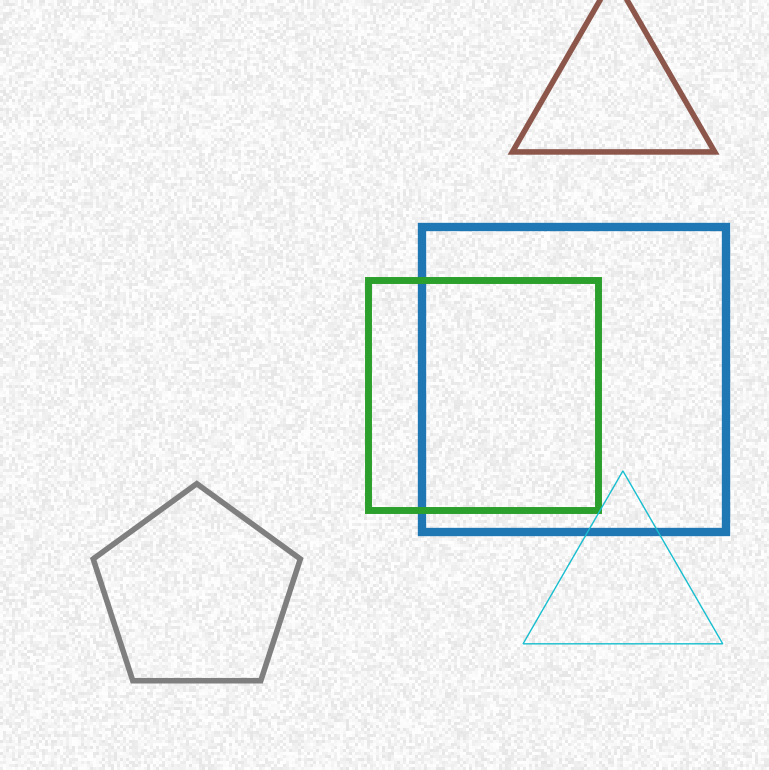[{"shape": "square", "thickness": 3, "radius": 0.99, "center": [0.745, 0.507]}, {"shape": "square", "thickness": 2.5, "radius": 0.75, "center": [0.627, 0.487]}, {"shape": "triangle", "thickness": 2, "radius": 0.76, "center": [0.797, 0.879]}, {"shape": "pentagon", "thickness": 2, "radius": 0.71, "center": [0.256, 0.23]}, {"shape": "triangle", "thickness": 0.5, "radius": 0.75, "center": [0.809, 0.239]}]